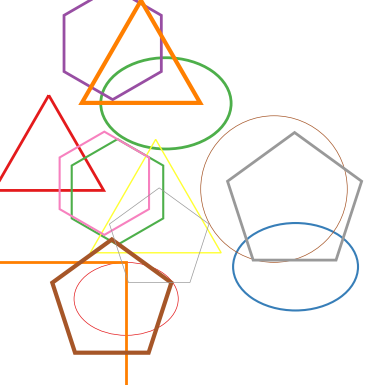[{"shape": "triangle", "thickness": 2, "radius": 0.82, "center": [0.127, 0.588]}, {"shape": "oval", "thickness": 0.5, "radius": 0.68, "center": [0.328, 0.224]}, {"shape": "oval", "thickness": 1.5, "radius": 0.81, "center": [0.768, 0.307]}, {"shape": "hexagon", "thickness": 1.5, "radius": 0.69, "center": [0.305, 0.501]}, {"shape": "oval", "thickness": 2, "radius": 0.85, "center": [0.431, 0.732]}, {"shape": "hexagon", "thickness": 2, "radius": 0.73, "center": [0.293, 0.887]}, {"shape": "square", "thickness": 2, "radius": 0.9, "center": [0.149, 0.139]}, {"shape": "triangle", "thickness": 3, "radius": 0.89, "center": [0.366, 0.821]}, {"shape": "triangle", "thickness": 1, "radius": 0.98, "center": [0.404, 0.442]}, {"shape": "circle", "thickness": 0.5, "radius": 0.95, "center": [0.712, 0.509]}, {"shape": "pentagon", "thickness": 3, "radius": 0.81, "center": [0.29, 0.215]}, {"shape": "hexagon", "thickness": 1.5, "radius": 0.67, "center": [0.271, 0.524]}, {"shape": "pentagon", "thickness": 2, "radius": 0.92, "center": [0.765, 0.473]}, {"shape": "pentagon", "thickness": 0.5, "radius": 0.68, "center": [0.414, 0.376]}]